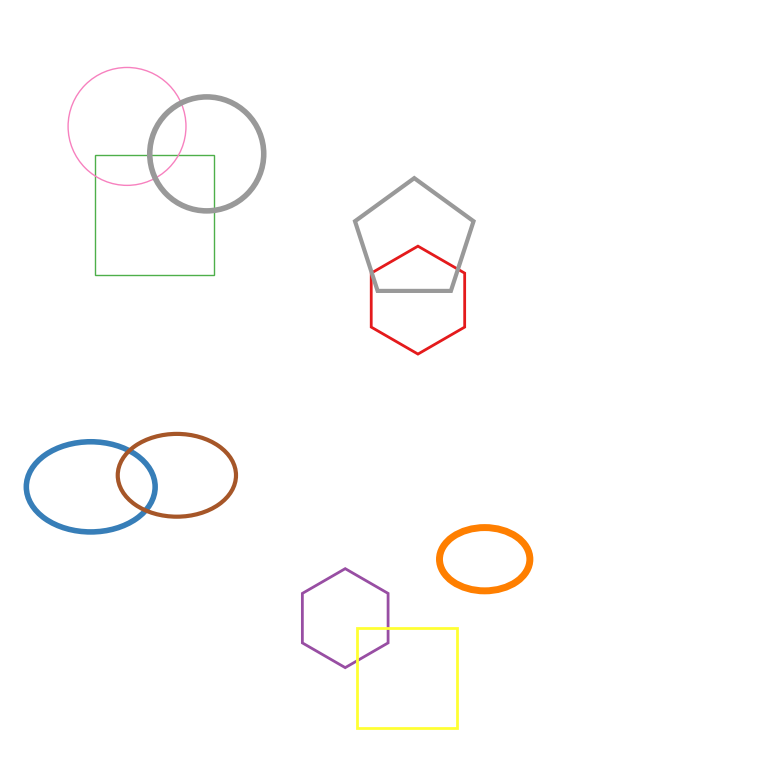[{"shape": "hexagon", "thickness": 1, "radius": 0.35, "center": [0.543, 0.61]}, {"shape": "oval", "thickness": 2, "radius": 0.42, "center": [0.118, 0.368]}, {"shape": "square", "thickness": 0.5, "radius": 0.39, "center": [0.201, 0.721]}, {"shape": "hexagon", "thickness": 1, "radius": 0.32, "center": [0.448, 0.197]}, {"shape": "oval", "thickness": 2.5, "radius": 0.29, "center": [0.629, 0.274]}, {"shape": "square", "thickness": 1, "radius": 0.33, "center": [0.528, 0.119]}, {"shape": "oval", "thickness": 1.5, "radius": 0.38, "center": [0.23, 0.383]}, {"shape": "circle", "thickness": 0.5, "radius": 0.38, "center": [0.165, 0.836]}, {"shape": "pentagon", "thickness": 1.5, "radius": 0.4, "center": [0.538, 0.688]}, {"shape": "circle", "thickness": 2, "radius": 0.37, "center": [0.268, 0.8]}]